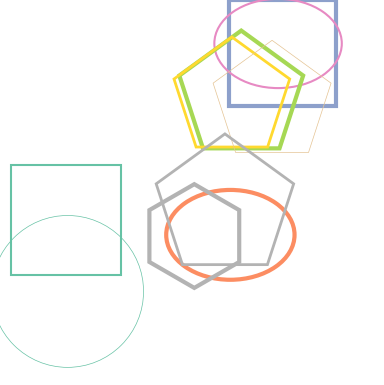[{"shape": "circle", "thickness": 0.5, "radius": 0.99, "center": [0.176, 0.243]}, {"shape": "square", "thickness": 1.5, "radius": 0.72, "center": [0.172, 0.429]}, {"shape": "oval", "thickness": 3, "radius": 0.83, "center": [0.598, 0.39]}, {"shape": "square", "thickness": 3, "radius": 0.69, "center": [0.734, 0.863]}, {"shape": "oval", "thickness": 1.5, "radius": 0.83, "center": [0.722, 0.887]}, {"shape": "pentagon", "thickness": 3, "radius": 0.85, "center": [0.627, 0.751]}, {"shape": "pentagon", "thickness": 2, "radius": 0.79, "center": [0.602, 0.746]}, {"shape": "pentagon", "thickness": 0.5, "radius": 0.81, "center": [0.707, 0.734]}, {"shape": "pentagon", "thickness": 2, "radius": 0.94, "center": [0.584, 0.465]}, {"shape": "hexagon", "thickness": 3, "radius": 0.67, "center": [0.505, 0.387]}]